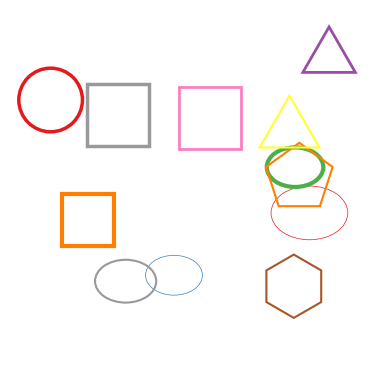[{"shape": "circle", "thickness": 2.5, "radius": 0.41, "center": [0.132, 0.74]}, {"shape": "oval", "thickness": 0.5, "radius": 0.5, "center": [0.804, 0.447]}, {"shape": "oval", "thickness": 0.5, "radius": 0.37, "center": [0.452, 0.285]}, {"shape": "oval", "thickness": 3, "radius": 0.37, "center": [0.766, 0.566]}, {"shape": "triangle", "thickness": 2, "radius": 0.39, "center": [0.855, 0.851]}, {"shape": "square", "thickness": 3, "radius": 0.34, "center": [0.228, 0.429]}, {"shape": "pentagon", "thickness": 1.5, "radius": 0.46, "center": [0.777, 0.538]}, {"shape": "triangle", "thickness": 1.5, "radius": 0.45, "center": [0.752, 0.662]}, {"shape": "hexagon", "thickness": 1.5, "radius": 0.41, "center": [0.763, 0.257]}, {"shape": "square", "thickness": 2, "radius": 0.4, "center": [0.545, 0.693]}, {"shape": "square", "thickness": 2.5, "radius": 0.4, "center": [0.307, 0.702]}, {"shape": "oval", "thickness": 1.5, "radius": 0.4, "center": [0.326, 0.27]}]